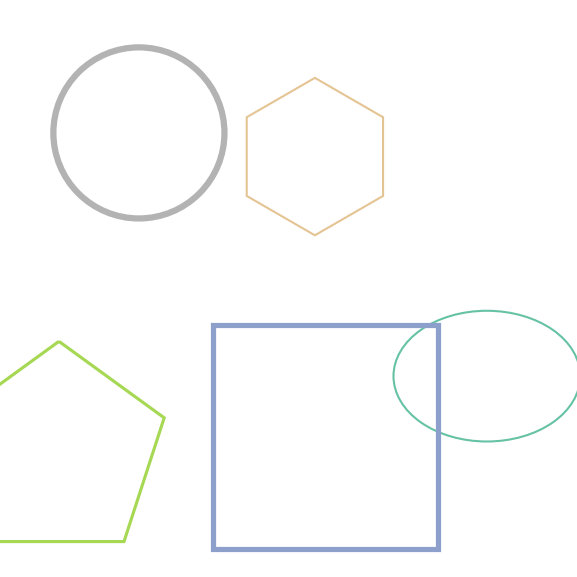[{"shape": "oval", "thickness": 1, "radius": 0.81, "center": [0.843, 0.348]}, {"shape": "square", "thickness": 2.5, "radius": 0.97, "center": [0.563, 0.242]}, {"shape": "pentagon", "thickness": 1.5, "radius": 0.96, "center": [0.102, 0.216]}, {"shape": "hexagon", "thickness": 1, "radius": 0.68, "center": [0.545, 0.728]}, {"shape": "circle", "thickness": 3, "radius": 0.74, "center": [0.241, 0.769]}]